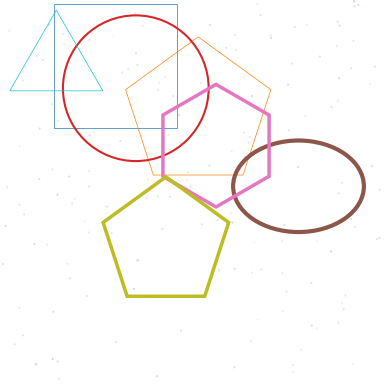[{"shape": "square", "thickness": 0.5, "radius": 0.8, "center": [0.3, 0.829]}, {"shape": "pentagon", "thickness": 0.5, "radius": 0.99, "center": [0.515, 0.706]}, {"shape": "circle", "thickness": 1.5, "radius": 0.95, "center": [0.353, 0.771]}, {"shape": "oval", "thickness": 3, "radius": 0.85, "center": [0.775, 0.516]}, {"shape": "hexagon", "thickness": 2.5, "radius": 0.8, "center": [0.561, 0.622]}, {"shape": "pentagon", "thickness": 2.5, "radius": 0.86, "center": [0.431, 0.369]}, {"shape": "triangle", "thickness": 0.5, "radius": 0.7, "center": [0.146, 0.834]}]